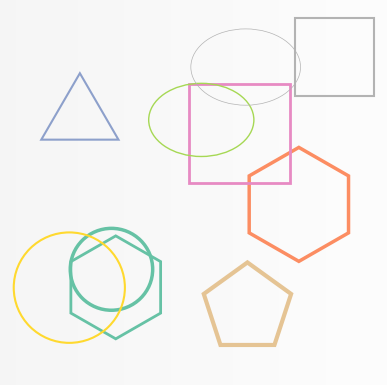[{"shape": "circle", "thickness": 2.5, "radius": 0.53, "center": [0.288, 0.301]}, {"shape": "hexagon", "thickness": 2, "radius": 0.67, "center": [0.299, 0.254]}, {"shape": "hexagon", "thickness": 2.5, "radius": 0.74, "center": [0.771, 0.469]}, {"shape": "triangle", "thickness": 1.5, "radius": 0.58, "center": [0.206, 0.695]}, {"shape": "square", "thickness": 2, "radius": 0.65, "center": [0.618, 0.653]}, {"shape": "oval", "thickness": 1, "radius": 0.68, "center": [0.519, 0.689]}, {"shape": "circle", "thickness": 1.5, "radius": 0.72, "center": [0.179, 0.253]}, {"shape": "pentagon", "thickness": 3, "radius": 0.59, "center": [0.639, 0.2]}, {"shape": "square", "thickness": 1.5, "radius": 0.51, "center": [0.864, 0.851]}, {"shape": "oval", "thickness": 0.5, "radius": 0.71, "center": [0.634, 0.826]}]